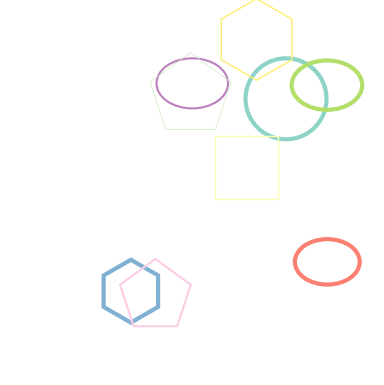[{"shape": "circle", "thickness": 3, "radius": 0.53, "center": [0.743, 0.743]}, {"shape": "square", "thickness": 1, "radius": 0.41, "center": [0.64, 0.565]}, {"shape": "oval", "thickness": 3, "radius": 0.42, "center": [0.85, 0.32]}, {"shape": "hexagon", "thickness": 3, "radius": 0.41, "center": [0.34, 0.244]}, {"shape": "oval", "thickness": 3, "radius": 0.46, "center": [0.849, 0.779]}, {"shape": "pentagon", "thickness": 1.5, "radius": 0.48, "center": [0.404, 0.231]}, {"shape": "oval", "thickness": 1.5, "radius": 0.46, "center": [0.499, 0.783]}, {"shape": "pentagon", "thickness": 0.5, "radius": 0.55, "center": [0.495, 0.753]}, {"shape": "hexagon", "thickness": 1, "radius": 0.53, "center": [0.666, 0.897]}]